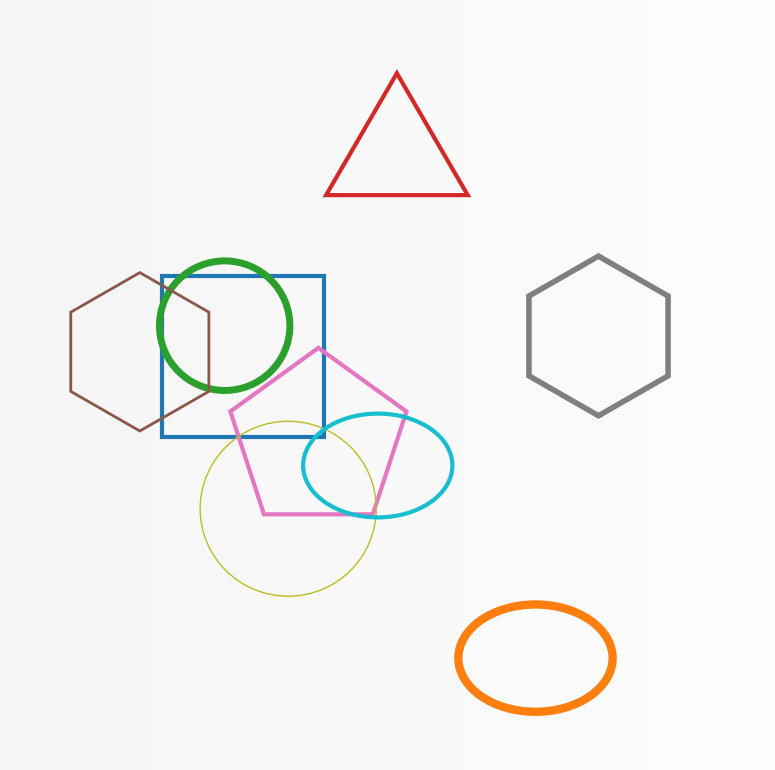[{"shape": "square", "thickness": 1.5, "radius": 0.52, "center": [0.314, 0.537]}, {"shape": "oval", "thickness": 3, "radius": 0.5, "center": [0.691, 0.145]}, {"shape": "circle", "thickness": 2.5, "radius": 0.42, "center": [0.29, 0.577]}, {"shape": "triangle", "thickness": 1.5, "radius": 0.53, "center": [0.512, 0.799]}, {"shape": "hexagon", "thickness": 1, "radius": 0.51, "center": [0.18, 0.543]}, {"shape": "pentagon", "thickness": 1.5, "radius": 0.6, "center": [0.411, 0.429]}, {"shape": "hexagon", "thickness": 2, "radius": 0.52, "center": [0.772, 0.564]}, {"shape": "circle", "thickness": 0.5, "radius": 0.57, "center": [0.372, 0.339]}, {"shape": "oval", "thickness": 1.5, "radius": 0.48, "center": [0.487, 0.395]}]